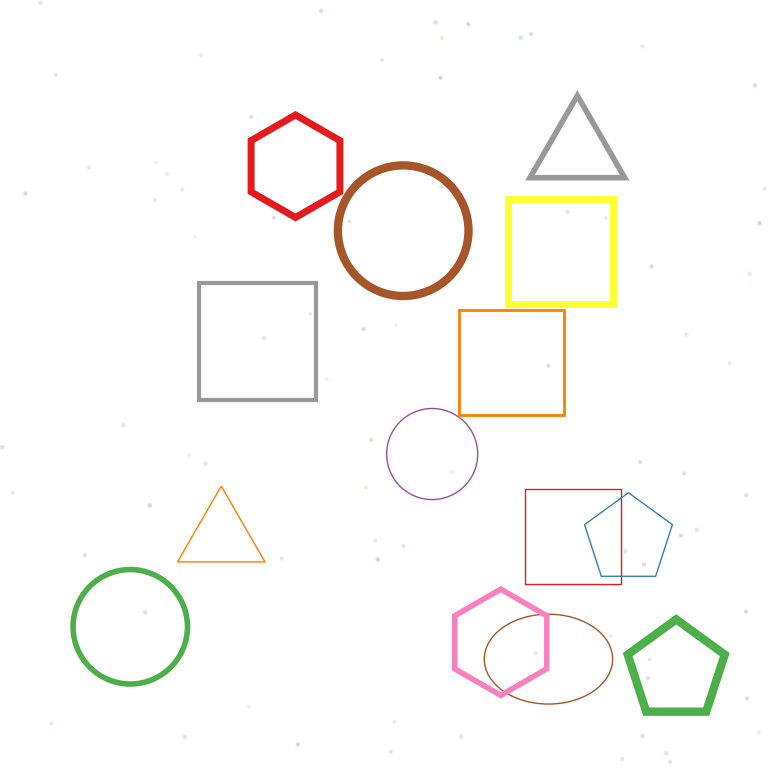[{"shape": "hexagon", "thickness": 2.5, "radius": 0.33, "center": [0.384, 0.784]}, {"shape": "square", "thickness": 0.5, "radius": 0.31, "center": [0.744, 0.303]}, {"shape": "pentagon", "thickness": 0.5, "radius": 0.3, "center": [0.816, 0.3]}, {"shape": "pentagon", "thickness": 3, "radius": 0.33, "center": [0.878, 0.129]}, {"shape": "circle", "thickness": 2, "radius": 0.37, "center": [0.169, 0.186]}, {"shape": "circle", "thickness": 0.5, "radius": 0.3, "center": [0.561, 0.41]}, {"shape": "square", "thickness": 1, "radius": 0.34, "center": [0.664, 0.529]}, {"shape": "triangle", "thickness": 0.5, "radius": 0.33, "center": [0.287, 0.303]}, {"shape": "square", "thickness": 2.5, "radius": 0.34, "center": [0.728, 0.674]}, {"shape": "oval", "thickness": 0.5, "radius": 0.42, "center": [0.712, 0.144]}, {"shape": "circle", "thickness": 3, "radius": 0.42, "center": [0.524, 0.7]}, {"shape": "hexagon", "thickness": 2, "radius": 0.34, "center": [0.65, 0.166]}, {"shape": "square", "thickness": 1.5, "radius": 0.38, "center": [0.335, 0.556]}, {"shape": "triangle", "thickness": 2, "radius": 0.35, "center": [0.75, 0.805]}]